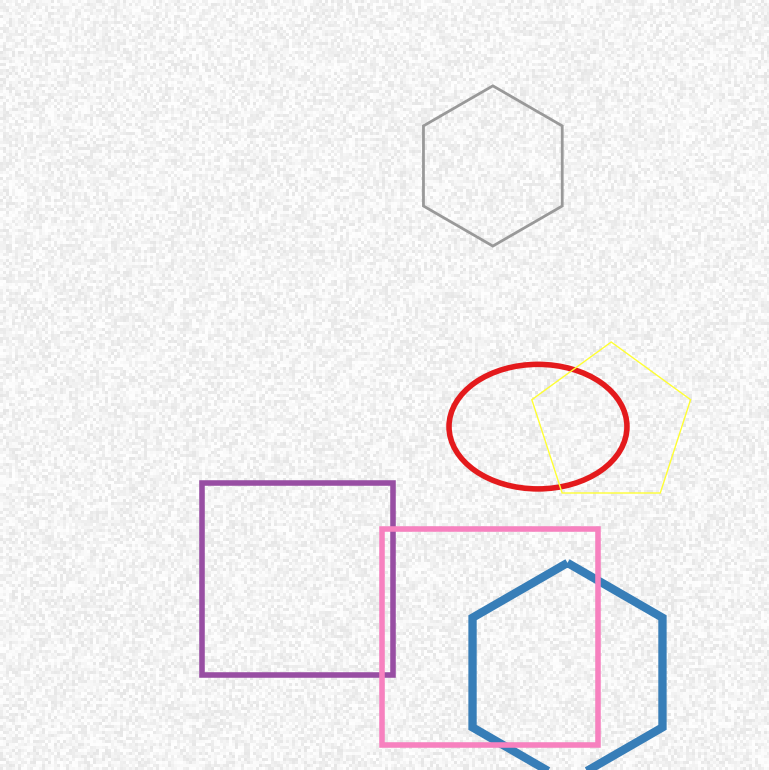[{"shape": "oval", "thickness": 2, "radius": 0.58, "center": [0.699, 0.446]}, {"shape": "hexagon", "thickness": 3, "radius": 0.71, "center": [0.737, 0.127]}, {"shape": "square", "thickness": 2, "radius": 0.62, "center": [0.386, 0.248]}, {"shape": "pentagon", "thickness": 0.5, "radius": 0.54, "center": [0.794, 0.447]}, {"shape": "square", "thickness": 2, "radius": 0.7, "center": [0.637, 0.173]}, {"shape": "hexagon", "thickness": 1, "radius": 0.52, "center": [0.64, 0.784]}]